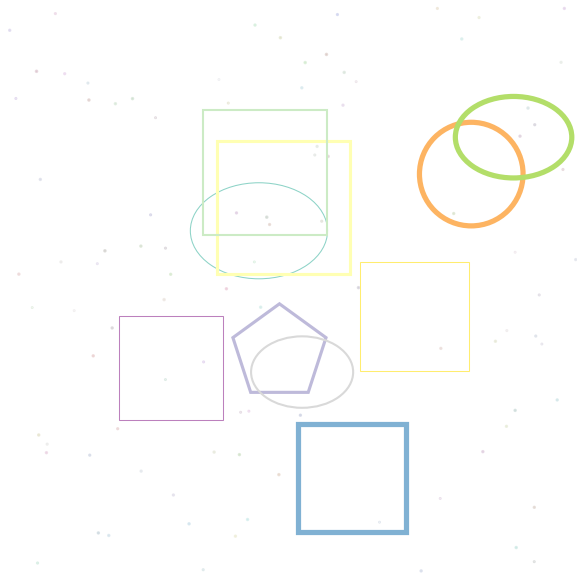[{"shape": "oval", "thickness": 0.5, "radius": 0.59, "center": [0.448, 0.6]}, {"shape": "square", "thickness": 1.5, "radius": 0.58, "center": [0.491, 0.64]}, {"shape": "pentagon", "thickness": 1.5, "radius": 0.42, "center": [0.484, 0.388]}, {"shape": "square", "thickness": 2.5, "radius": 0.47, "center": [0.61, 0.171]}, {"shape": "circle", "thickness": 2.5, "radius": 0.45, "center": [0.816, 0.698]}, {"shape": "oval", "thickness": 2.5, "radius": 0.5, "center": [0.889, 0.762]}, {"shape": "oval", "thickness": 1, "radius": 0.44, "center": [0.523, 0.355]}, {"shape": "square", "thickness": 0.5, "radius": 0.45, "center": [0.295, 0.362]}, {"shape": "square", "thickness": 1, "radius": 0.54, "center": [0.459, 0.701]}, {"shape": "square", "thickness": 0.5, "radius": 0.47, "center": [0.718, 0.451]}]